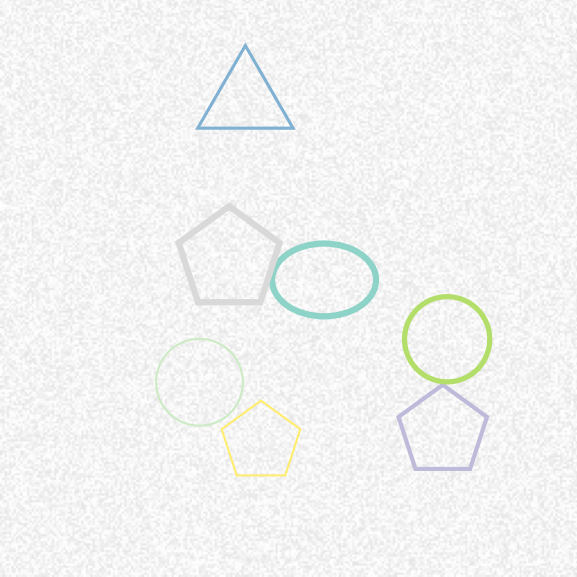[{"shape": "oval", "thickness": 3, "radius": 0.45, "center": [0.561, 0.514]}, {"shape": "pentagon", "thickness": 2, "radius": 0.4, "center": [0.767, 0.252]}, {"shape": "triangle", "thickness": 1.5, "radius": 0.48, "center": [0.425, 0.825]}, {"shape": "circle", "thickness": 2.5, "radius": 0.37, "center": [0.774, 0.412]}, {"shape": "pentagon", "thickness": 3, "radius": 0.46, "center": [0.397, 0.55]}, {"shape": "circle", "thickness": 1, "radius": 0.38, "center": [0.345, 0.337]}, {"shape": "pentagon", "thickness": 1, "radius": 0.36, "center": [0.452, 0.234]}]